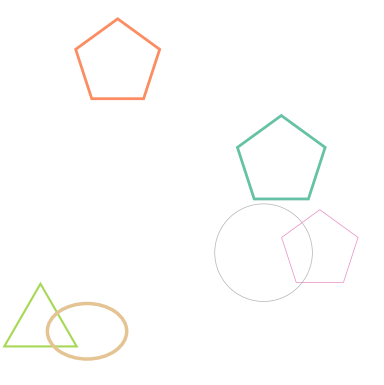[{"shape": "pentagon", "thickness": 2, "radius": 0.6, "center": [0.731, 0.58]}, {"shape": "pentagon", "thickness": 2, "radius": 0.57, "center": [0.306, 0.836]}, {"shape": "pentagon", "thickness": 0.5, "radius": 0.52, "center": [0.831, 0.351]}, {"shape": "triangle", "thickness": 1.5, "radius": 0.54, "center": [0.105, 0.154]}, {"shape": "oval", "thickness": 2.5, "radius": 0.52, "center": [0.226, 0.14]}, {"shape": "circle", "thickness": 0.5, "radius": 0.63, "center": [0.685, 0.344]}]